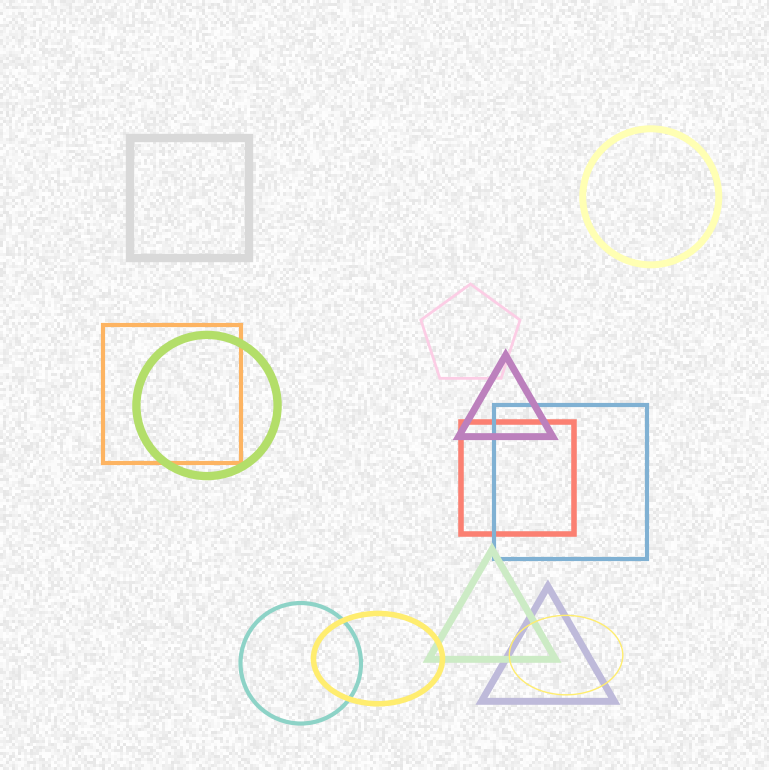[{"shape": "circle", "thickness": 1.5, "radius": 0.39, "center": [0.391, 0.139]}, {"shape": "circle", "thickness": 2.5, "radius": 0.44, "center": [0.845, 0.744]}, {"shape": "triangle", "thickness": 2.5, "radius": 0.5, "center": [0.712, 0.139]}, {"shape": "square", "thickness": 2, "radius": 0.37, "center": [0.672, 0.379]}, {"shape": "square", "thickness": 1.5, "radius": 0.5, "center": [0.741, 0.374]}, {"shape": "square", "thickness": 1.5, "radius": 0.45, "center": [0.223, 0.489]}, {"shape": "circle", "thickness": 3, "radius": 0.46, "center": [0.269, 0.473]}, {"shape": "pentagon", "thickness": 1, "radius": 0.34, "center": [0.611, 0.563]}, {"shape": "square", "thickness": 3, "radius": 0.39, "center": [0.246, 0.742]}, {"shape": "triangle", "thickness": 2.5, "radius": 0.35, "center": [0.657, 0.468]}, {"shape": "triangle", "thickness": 2.5, "radius": 0.48, "center": [0.639, 0.191]}, {"shape": "oval", "thickness": 2, "radius": 0.42, "center": [0.491, 0.145]}, {"shape": "oval", "thickness": 0.5, "radius": 0.37, "center": [0.735, 0.149]}]